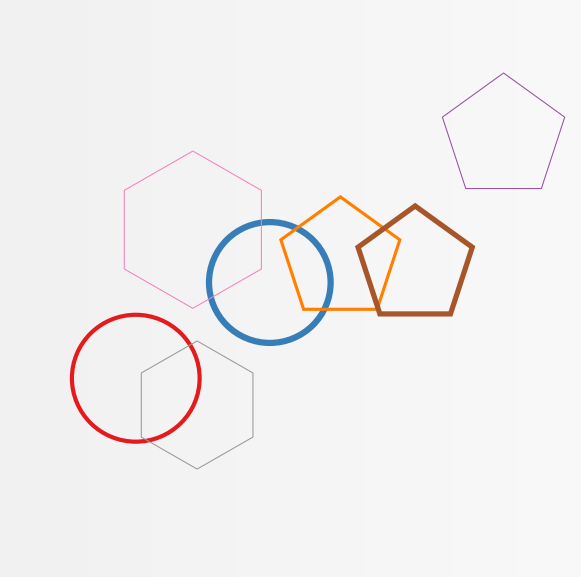[{"shape": "circle", "thickness": 2, "radius": 0.55, "center": [0.234, 0.344]}, {"shape": "circle", "thickness": 3, "radius": 0.52, "center": [0.464, 0.51]}, {"shape": "pentagon", "thickness": 0.5, "radius": 0.55, "center": [0.866, 0.762]}, {"shape": "pentagon", "thickness": 1.5, "radius": 0.54, "center": [0.586, 0.551]}, {"shape": "pentagon", "thickness": 2.5, "radius": 0.52, "center": [0.714, 0.539]}, {"shape": "hexagon", "thickness": 0.5, "radius": 0.68, "center": [0.332, 0.601]}, {"shape": "hexagon", "thickness": 0.5, "radius": 0.55, "center": [0.339, 0.298]}]